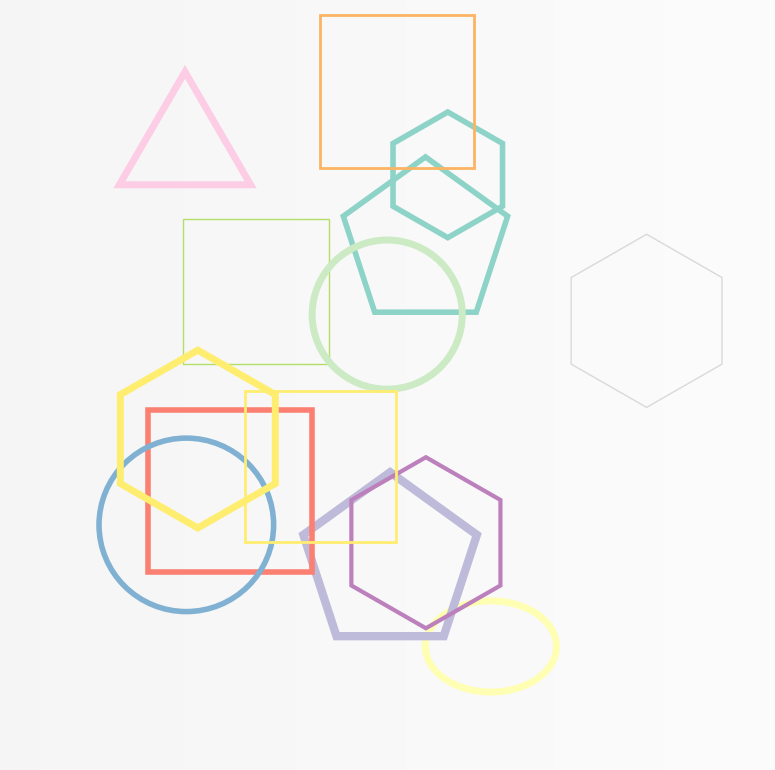[{"shape": "hexagon", "thickness": 2, "radius": 0.41, "center": [0.578, 0.773]}, {"shape": "pentagon", "thickness": 2, "radius": 0.56, "center": [0.549, 0.685]}, {"shape": "oval", "thickness": 2.5, "radius": 0.42, "center": [0.633, 0.16]}, {"shape": "pentagon", "thickness": 3, "radius": 0.59, "center": [0.503, 0.269]}, {"shape": "square", "thickness": 2, "radius": 0.53, "center": [0.297, 0.362]}, {"shape": "circle", "thickness": 2, "radius": 0.56, "center": [0.24, 0.318]}, {"shape": "square", "thickness": 1, "radius": 0.5, "center": [0.512, 0.881]}, {"shape": "square", "thickness": 0.5, "radius": 0.47, "center": [0.33, 0.621]}, {"shape": "triangle", "thickness": 2.5, "radius": 0.49, "center": [0.239, 0.809]}, {"shape": "hexagon", "thickness": 0.5, "radius": 0.56, "center": [0.834, 0.583]}, {"shape": "hexagon", "thickness": 1.5, "radius": 0.56, "center": [0.55, 0.295]}, {"shape": "circle", "thickness": 2.5, "radius": 0.48, "center": [0.5, 0.591]}, {"shape": "square", "thickness": 1, "radius": 0.49, "center": [0.413, 0.394]}, {"shape": "hexagon", "thickness": 2.5, "radius": 0.58, "center": [0.255, 0.43]}]